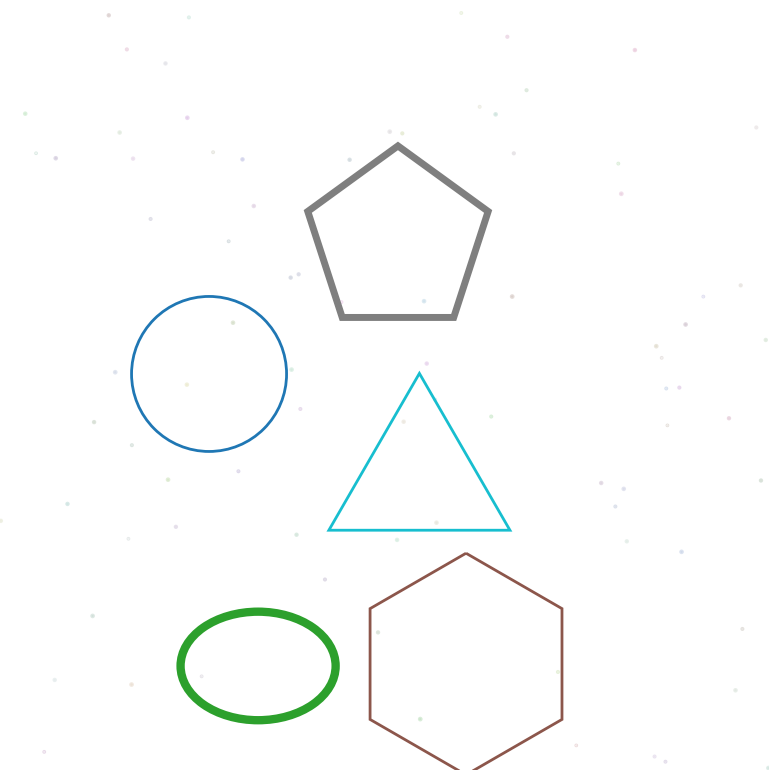[{"shape": "circle", "thickness": 1, "radius": 0.5, "center": [0.272, 0.514]}, {"shape": "oval", "thickness": 3, "radius": 0.5, "center": [0.335, 0.135]}, {"shape": "hexagon", "thickness": 1, "radius": 0.72, "center": [0.605, 0.138]}, {"shape": "pentagon", "thickness": 2.5, "radius": 0.62, "center": [0.517, 0.687]}, {"shape": "triangle", "thickness": 1, "radius": 0.68, "center": [0.545, 0.379]}]